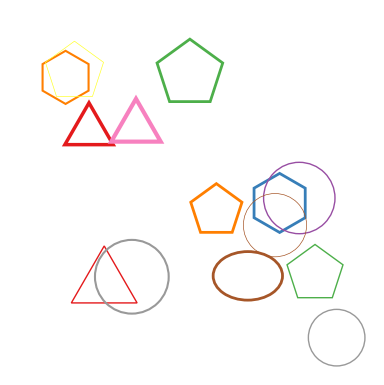[{"shape": "triangle", "thickness": 1, "radius": 0.49, "center": [0.271, 0.262]}, {"shape": "triangle", "thickness": 2.5, "radius": 0.36, "center": [0.231, 0.66]}, {"shape": "hexagon", "thickness": 2, "radius": 0.38, "center": [0.726, 0.473]}, {"shape": "pentagon", "thickness": 1, "radius": 0.38, "center": [0.818, 0.289]}, {"shape": "pentagon", "thickness": 2, "radius": 0.45, "center": [0.493, 0.809]}, {"shape": "circle", "thickness": 1, "radius": 0.46, "center": [0.777, 0.486]}, {"shape": "hexagon", "thickness": 1.5, "radius": 0.34, "center": [0.17, 0.799]}, {"shape": "pentagon", "thickness": 2, "radius": 0.35, "center": [0.562, 0.453]}, {"shape": "pentagon", "thickness": 0.5, "radius": 0.4, "center": [0.193, 0.814]}, {"shape": "oval", "thickness": 2, "radius": 0.45, "center": [0.644, 0.283]}, {"shape": "circle", "thickness": 0.5, "radius": 0.41, "center": [0.714, 0.415]}, {"shape": "triangle", "thickness": 3, "radius": 0.37, "center": [0.353, 0.669]}, {"shape": "circle", "thickness": 1, "radius": 0.37, "center": [0.874, 0.123]}, {"shape": "circle", "thickness": 1.5, "radius": 0.48, "center": [0.342, 0.281]}]